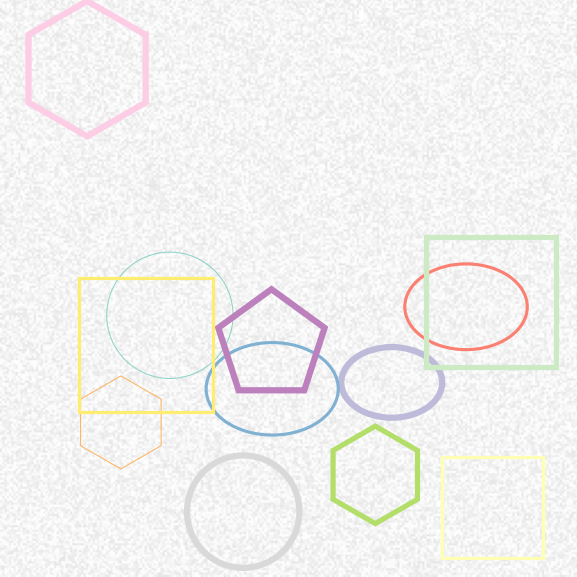[{"shape": "circle", "thickness": 0.5, "radius": 0.55, "center": [0.294, 0.453]}, {"shape": "square", "thickness": 1.5, "radius": 0.44, "center": [0.852, 0.12]}, {"shape": "oval", "thickness": 3, "radius": 0.44, "center": [0.678, 0.337]}, {"shape": "oval", "thickness": 1.5, "radius": 0.53, "center": [0.807, 0.468]}, {"shape": "oval", "thickness": 1.5, "radius": 0.57, "center": [0.471, 0.326]}, {"shape": "hexagon", "thickness": 0.5, "radius": 0.4, "center": [0.209, 0.268]}, {"shape": "hexagon", "thickness": 2.5, "radius": 0.42, "center": [0.65, 0.177]}, {"shape": "hexagon", "thickness": 3, "radius": 0.59, "center": [0.151, 0.88]}, {"shape": "circle", "thickness": 3, "radius": 0.49, "center": [0.421, 0.113]}, {"shape": "pentagon", "thickness": 3, "radius": 0.48, "center": [0.47, 0.402]}, {"shape": "square", "thickness": 2.5, "radius": 0.56, "center": [0.85, 0.476]}, {"shape": "square", "thickness": 1.5, "radius": 0.58, "center": [0.254, 0.402]}]